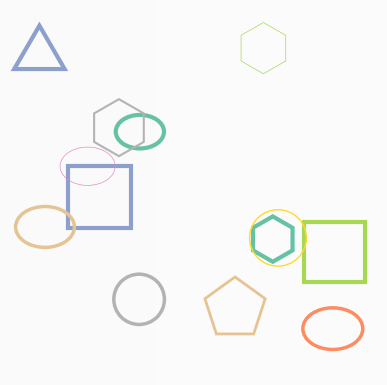[{"shape": "oval", "thickness": 3, "radius": 0.31, "center": [0.361, 0.658]}, {"shape": "hexagon", "thickness": 3, "radius": 0.29, "center": [0.704, 0.379]}, {"shape": "oval", "thickness": 2.5, "radius": 0.39, "center": [0.859, 0.146]}, {"shape": "square", "thickness": 3, "radius": 0.4, "center": [0.257, 0.487]}, {"shape": "triangle", "thickness": 3, "radius": 0.38, "center": [0.102, 0.858]}, {"shape": "oval", "thickness": 0.5, "radius": 0.36, "center": [0.226, 0.568]}, {"shape": "square", "thickness": 3, "radius": 0.39, "center": [0.864, 0.346]}, {"shape": "hexagon", "thickness": 0.5, "radius": 0.33, "center": [0.68, 0.875]}, {"shape": "circle", "thickness": 1, "radius": 0.37, "center": [0.717, 0.382]}, {"shape": "oval", "thickness": 2.5, "radius": 0.38, "center": [0.116, 0.411]}, {"shape": "pentagon", "thickness": 2, "radius": 0.41, "center": [0.607, 0.199]}, {"shape": "hexagon", "thickness": 1.5, "radius": 0.37, "center": [0.307, 0.668]}, {"shape": "circle", "thickness": 2.5, "radius": 0.33, "center": [0.359, 0.223]}]